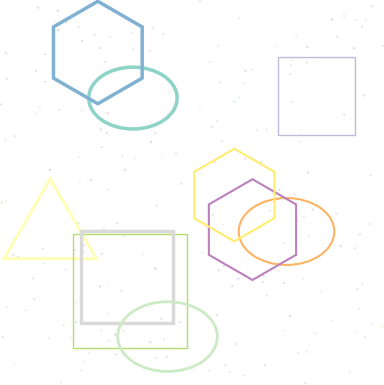[{"shape": "oval", "thickness": 2.5, "radius": 0.57, "center": [0.345, 0.745]}, {"shape": "triangle", "thickness": 2, "radius": 0.69, "center": [0.131, 0.397]}, {"shape": "square", "thickness": 1, "radius": 0.5, "center": [0.821, 0.751]}, {"shape": "hexagon", "thickness": 2.5, "radius": 0.67, "center": [0.254, 0.864]}, {"shape": "oval", "thickness": 1.5, "radius": 0.62, "center": [0.744, 0.399]}, {"shape": "square", "thickness": 1, "radius": 0.74, "center": [0.338, 0.244]}, {"shape": "square", "thickness": 2.5, "radius": 0.6, "center": [0.331, 0.28]}, {"shape": "hexagon", "thickness": 1.5, "radius": 0.65, "center": [0.656, 0.404]}, {"shape": "oval", "thickness": 2, "radius": 0.65, "center": [0.435, 0.126]}, {"shape": "hexagon", "thickness": 1.5, "radius": 0.6, "center": [0.609, 0.493]}]